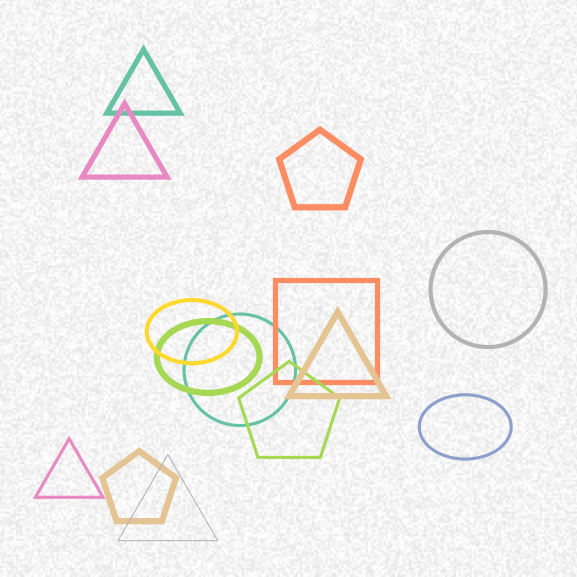[{"shape": "triangle", "thickness": 2.5, "radius": 0.37, "center": [0.249, 0.84]}, {"shape": "circle", "thickness": 1.5, "radius": 0.48, "center": [0.415, 0.359]}, {"shape": "square", "thickness": 2.5, "radius": 0.44, "center": [0.565, 0.426]}, {"shape": "pentagon", "thickness": 3, "radius": 0.37, "center": [0.554, 0.7]}, {"shape": "oval", "thickness": 1.5, "radius": 0.4, "center": [0.806, 0.26]}, {"shape": "triangle", "thickness": 1.5, "radius": 0.34, "center": [0.12, 0.172]}, {"shape": "triangle", "thickness": 2.5, "radius": 0.42, "center": [0.216, 0.735]}, {"shape": "pentagon", "thickness": 1.5, "radius": 0.46, "center": [0.501, 0.281]}, {"shape": "oval", "thickness": 3, "radius": 0.44, "center": [0.361, 0.381]}, {"shape": "oval", "thickness": 2, "radius": 0.39, "center": [0.332, 0.425]}, {"shape": "pentagon", "thickness": 3, "radius": 0.34, "center": [0.241, 0.151]}, {"shape": "triangle", "thickness": 3, "radius": 0.49, "center": [0.585, 0.362]}, {"shape": "triangle", "thickness": 0.5, "radius": 0.5, "center": [0.291, 0.113]}, {"shape": "circle", "thickness": 2, "radius": 0.5, "center": [0.845, 0.498]}]